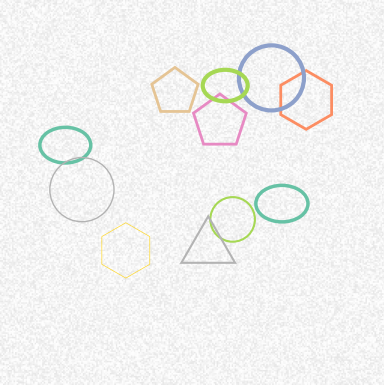[{"shape": "oval", "thickness": 2.5, "radius": 0.33, "center": [0.17, 0.623]}, {"shape": "oval", "thickness": 2.5, "radius": 0.34, "center": [0.732, 0.471]}, {"shape": "hexagon", "thickness": 2, "radius": 0.38, "center": [0.795, 0.74]}, {"shape": "circle", "thickness": 3, "radius": 0.42, "center": [0.705, 0.798]}, {"shape": "pentagon", "thickness": 2, "radius": 0.36, "center": [0.571, 0.684]}, {"shape": "oval", "thickness": 3, "radius": 0.29, "center": [0.585, 0.778]}, {"shape": "circle", "thickness": 1.5, "radius": 0.29, "center": [0.604, 0.43]}, {"shape": "hexagon", "thickness": 0.5, "radius": 0.36, "center": [0.327, 0.35]}, {"shape": "pentagon", "thickness": 2, "radius": 0.32, "center": [0.454, 0.762]}, {"shape": "circle", "thickness": 1, "radius": 0.42, "center": [0.213, 0.507]}, {"shape": "triangle", "thickness": 1.5, "radius": 0.4, "center": [0.541, 0.358]}]